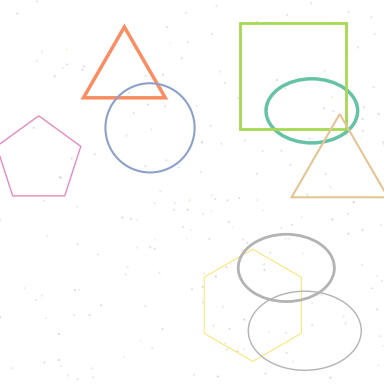[{"shape": "oval", "thickness": 2.5, "radius": 0.59, "center": [0.81, 0.712]}, {"shape": "triangle", "thickness": 2.5, "radius": 0.61, "center": [0.323, 0.807]}, {"shape": "circle", "thickness": 1.5, "radius": 0.58, "center": [0.39, 0.668]}, {"shape": "pentagon", "thickness": 1, "radius": 0.57, "center": [0.101, 0.584]}, {"shape": "square", "thickness": 2, "radius": 0.69, "center": [0.76, 0.802]}, {"shape": "hexagon", "thickness": 0.5, "radius": 0.73, "center": [0.656, 0.207]}, {"shape": "triangle", "thickness": 1.5, "radius": 0.72, "center": [0.882, 0.56]}, {"shape": "oval", "thickness": 1, "radius": 0.73, "center": [0.792, 0.141]}, {"shape": "oval", "thickness": 2, "radius": 0.62, "center": [0.744, 0.304]}]